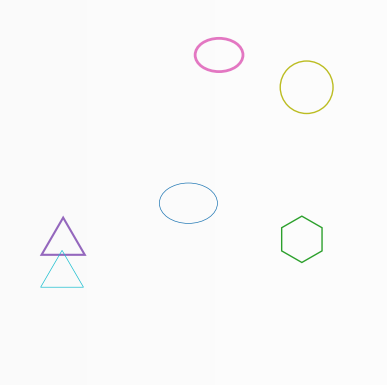[{"shape": "oval", "thickness": 0.5, "radius": 0.37, "center": [0.486, 0.472]}, {"shape": "hexagon", "thickness": 1, "radius": 0.3, "center": [0.779, 0.378]}, {"shape": "triangle", "thickness": 1.5, "radius": 0.32, "center": [0.163, 0.37]}, {"shape": "oval", "thickness": 2, "radius": 0.31, "center": [0.565, 0.857]}, {"shape": "circle", "thickness": 1, "radius": 0.34, "center": [0.791, 0.773]}, {"shape": "triangle", "thickness": 0.5, "radius": 0.32, "center": [0.16, 0.286]}]